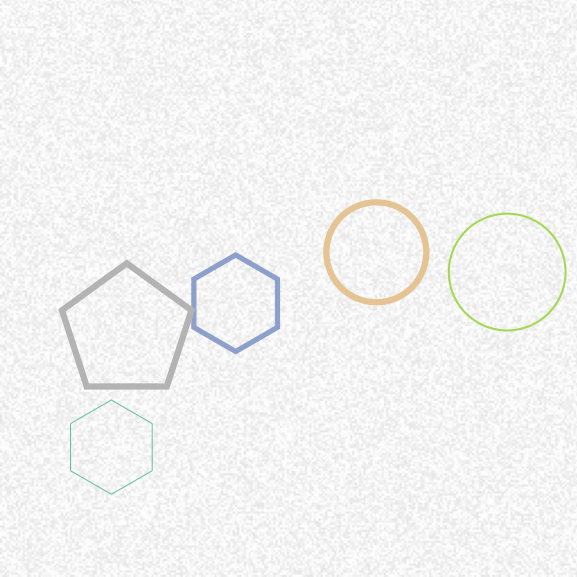[{"shape": "hexagon", "thickness": 0.5, "radius": 0.41, "center": [0.193, 0.225]}, {"shape": "hexagon", "thickness": 2.5, "radius": 0.42, "center": [0.408, 0.474]}, {"shape": "circle", "thickness": 1, "radius": 0.51, "center": [0.878, 0.528]}, {"shape": "circle", "thickness": 3, "radius": 0.43, "center": [0.652, 0.562]}, {"shape": "pentagon", "thickness": 3, "radius": 0.59, "center": [0.22, 0.425]}]